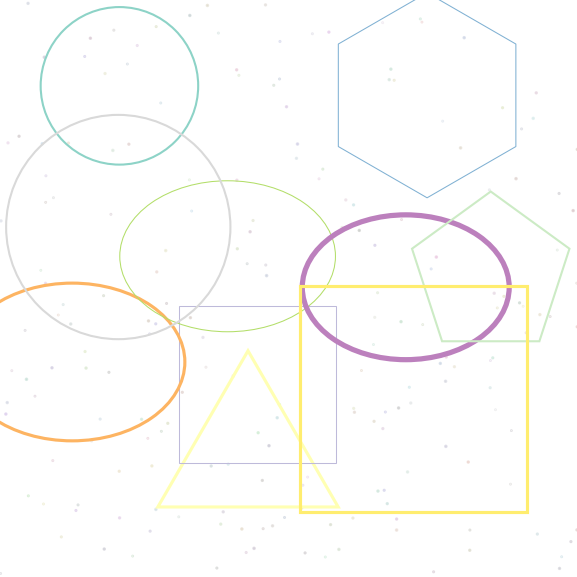[{"shape": "circle", "thickness": 1, "radius": 0.68, "center": [0.207, 0.85]}, {"shape": "triangle", "thickness": 1.5, "radius": 0.9, "center": [0.429, 0.211]}, {"shape": "square", "thickness": 0.5, "radius": 0.68, "center": [0.446, 0.333]}, {"shape": "hexagon", "thickness": 0.5, "radius": 0.89, "center": [0.74, 0.834]}, {"shape": "oval", "thickness": 1.5, "radius": 0.98, "center": [0.125, 0.372]}, {"shape": "oval", "thickness": 0.5, "radius": 0.93, "center": [0.394, 0.555]}, {"shape": "circle", "thickness": 1, "radius": 0.97, "center": [0.205, 0.606]}, {"shape": "oval", "thickness": 2.5, "radius": 0.9, "center": [0.703, 0.502]}, {"shape": "pentagon", "thickness": 1, "radius": 0.72, "center": [0.85, 0.524]}, {"shape": "square", "thickness": 1.5, "radius": 0.98, "center": [0.716, 0.308]}]